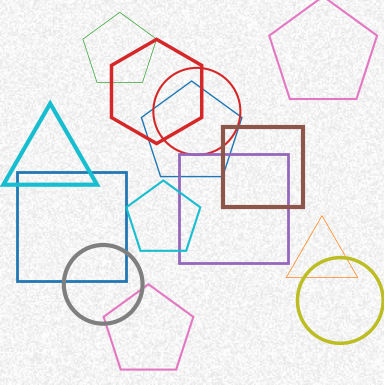[{"shape": "square", "thickness": 2, "radius": 0.71, "center": [0.185, 0.411]}, {"shape": "pentagon", "thickness": 1, "radius": 0.69, "center": [0.498, 0.652]}, {"shape": "triangle", "thickness": 0.5, "radius": 0.54, "center": [0.836, 0.333]}, {"shape": "pentagon", "thickness": 0.5, "radius": 0.5, "center": [0.311, 0.867]}, {"shape": "circle", "thickness": 1.5, "radius": 0.57, "center": [0.511, 0.711]}, {"shape": "hexagon", "thickness": 2.5, "radius": 0.68, "center": [0.407, 0.762]}, {"shape": "square", "thickness": 2, "radius": 0.71, "center": [0.607, 0.459]}, {"shape": "square", "thickness": 3, "radius": 0.52, "center": [0.683, 0.567]}, {"shape": "pentagon", "thickness": 1.5, "radius": 0.61, "center": [0.386, 0.139]}, {"shape": "pentagon", "thickness": 1.5, "radius": 0.74, "center": [0.839, 0.862]}, {"shape": "circle", "thickness": 3, "radius": 0.51, "center": [0.268, 0.261]}, {"shape": "circle", "thickness": 2.5, "radius": 0.56, "center": [0.884, 0.22]}, {"shape": "triangle", "thickness": 3, "radius": 0.7, "center": [0.13, 0.591]}, {"shape": "pentagon", "thickness": 1.5, "radius": 0.5, "center": [0.424, 0.43]}]